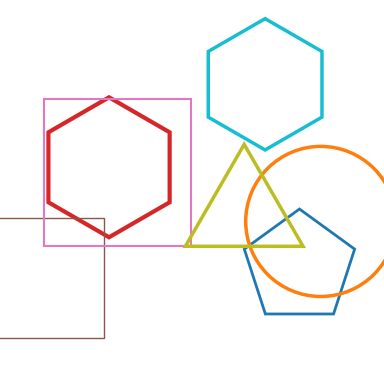[{"shape": "pentagon", "thickness": 2, "radius": 0.75, "center": [0.778, 0.306]}, {"shape": "circle", "thickness": 2.5, "radius": 0.97, "center": [0.833, 0.425]}, {"shape": "hexagon", "thickness": 3, "radius": 0.91, "center": [0.283, 0.565]}, {"shape": "square", "thickness": 1, "radius": 0.78, "center": [0.114, 0.278]}, {"shape": "square", "thickness": 1.5, "radius": 0.95, "center": [0.304, 0.551]}, {"shape": "triangle", "thickness": 2.5, "radius": 0.88, "center": [0.634, 0.449]}, {"shape": "hexagon", "thickness": 2.5, "radius": 0.85, "center": [0.689, 0.781]}]